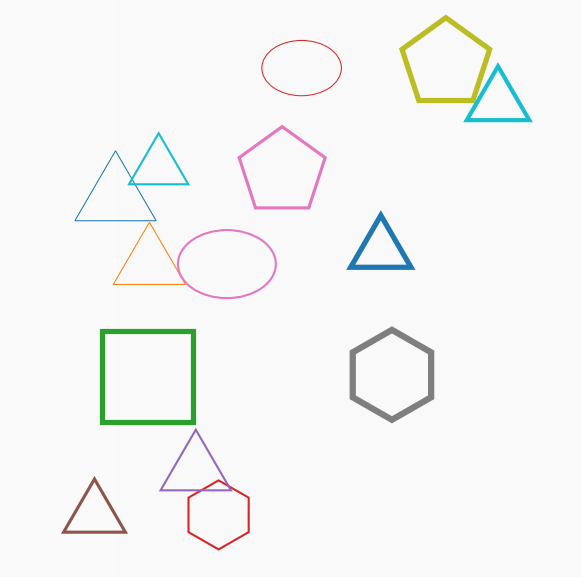[{"shape": "triangle", "thickness": 2.5, "radius": 0.3, "center": [0.655, 0.566]}, {"shape": "triangle", "thickness": 0.5, "radius": 0.4, "center": [0.199, 0.657]}, {"shape": "triangle", "thickness": 0.5, "radius": 0.36, "center": [0.257, 0.543]}, {"shape": "square", "thickness": 2.5, "radius": 0.39, "center": [0.254, 0.347]}, {"shape": "oval", "thickness": 0.5, "radius": 0.34, "center": [0.519, 0.881]}, {"shape": "hexagon", "thickness": 1, "radius": 0.3, "center": [0.376, 0.108]}, {"shape": "triangle", "thickness": 1, "radius": 0.35, "center": [0.337, 0.185]}, {"shape": "triangle", "thickness": 1.5, "radius": 0.31, "center": [0.163, 0.108]}, {"shape": "oval", "thickness": 1, "radius": 0.42, "center": [0.39, 0.542]}, {"shape": "pentagon", "thickness": 1.5, "radius": 0.39, "center": [0.485, 0.702]}, {"shape": "hexagon", "thickness": 3, "radius": 0.39, "center": [0.674, 0.35]}, {"shape": "pentagon", "thickness": 2.5, "radius": 0.4, "center": [0.767, 0.889]}, {"shape": "triangle", "thickness": 1, "radius": 0.29, "center": [0.273, 0.709]}, {"shape": "triangle", "thickness": 2, "radius": 0.31, "center": [0.857, 0.822]}]